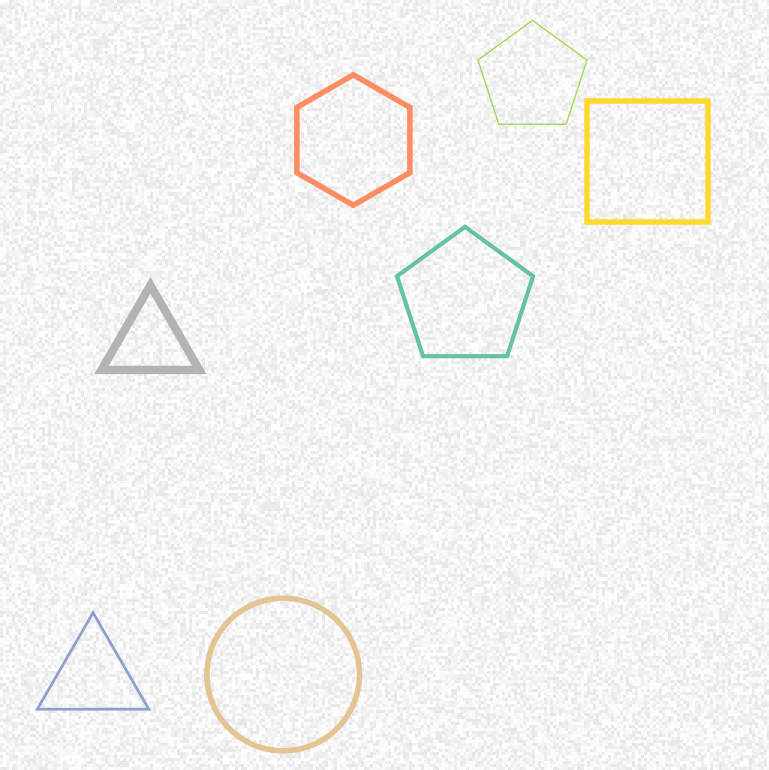[{"shape": "pentagon", "thickness": 1.5, "radius": 0.46, "center": [0.604, 0.613]}, {"shape": "hexagon", "thickness": 2, "radius": 0.42, "center": [0.459, 0.818]}, {"shape": "triangle", "thickness": 1, "radius": 0.42, "center": [0.121, 0.121]}, {"shape": "pentagon", "thickness": 0.5, "radius": 0.37, "center": [0.692, 0.899]}, {"shape": "square", "thickness": 2, "radius": 0.39, "center": [0.841, 0.79]}, {"shape": "circle", "thickness": 2, "radius": 0.5, "center": [0.368, 0.124]}, {"shape": "triangle", "thickness": 3, "radius": 0.37, "center": [0.195, 0.556]}]